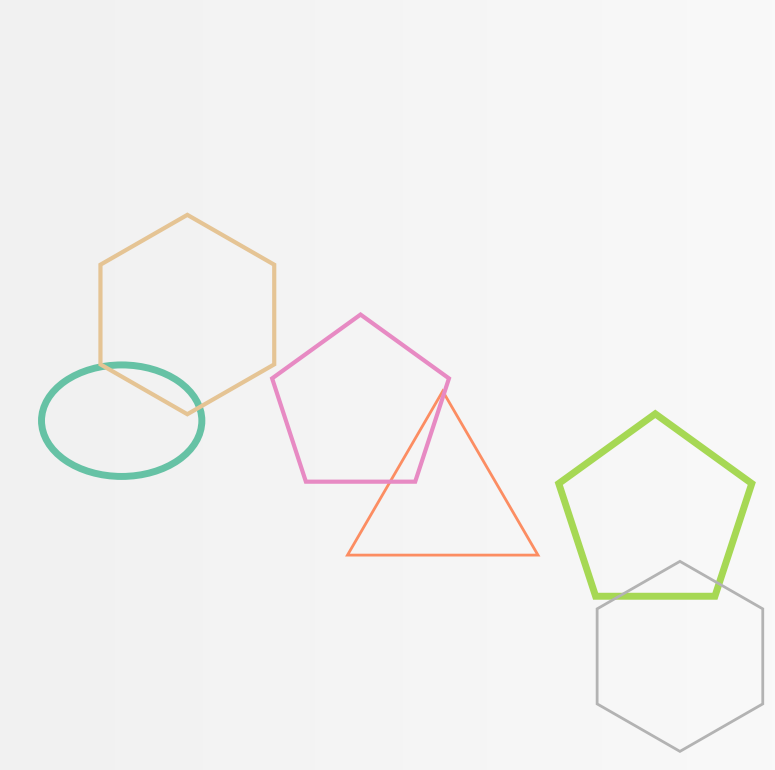[{"shape": "oval", "thickness": 2.5, "radius": 0.52, "center": [0.157, 0.454]}, {"shape": "triangle", "thickness": 1, "radius": 0.71, "center": [0.571, 0.35]}, {"shape": "pentagon", "thickness": 1.5, "radius": 0.6, "center": [0.465, 0.471]}, {"shape": "pentagon", "thickness": 2.5, "radius": 0.65, "center": [0.846, 0.332]}, {"shape": "hexagon", "thickness": 1.5, "radius": 0.65, "center": [0.242, 0.592]}, {"shape": "hexagon", "thickness": 1, "radius": 0.62, "center": [0.877, 0.148]}]